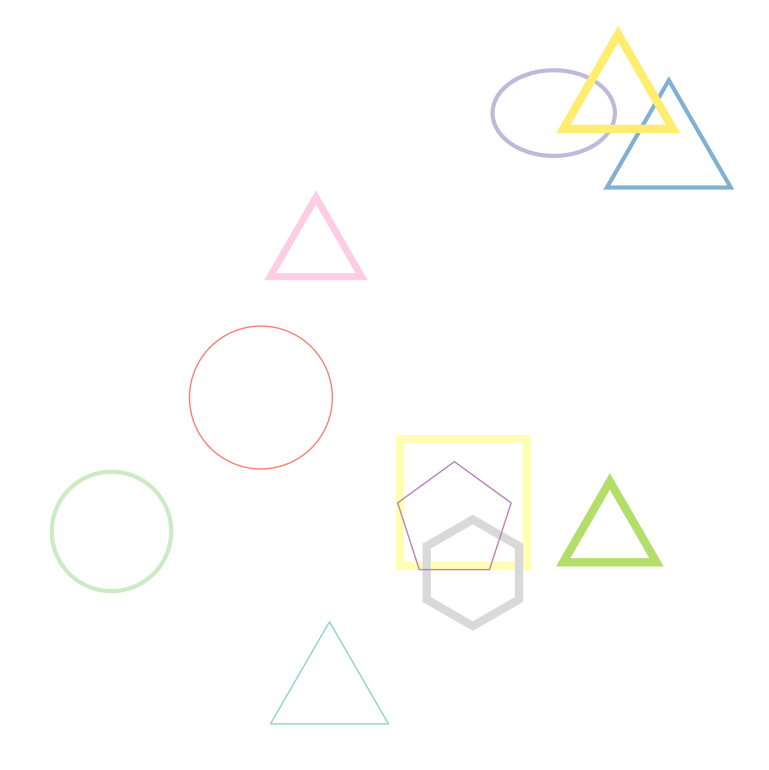[{"shape": "triangle", "thickness": 0.5, "radius": 0.44, "center": [0.428, 0.104]}, {"shape": "square", "thickness": 3, "radius": 0.41, "center": [0.602, 0.348]}, {"shape": "oval", "thickness": 1.5, "radius": 0.4, "center": [0.719, 0.853]}, {"shape": "circle", "thickness": 0.5, "radius": 0.46, "center": [0.339, 0.484]}, {"shape": "triangle", "thickness": 1.5, "radius": 0.46, "center": [0.869, 0.803]}, {"shape": "triangle", "thickness": 3, "radius": 0.35, "center": [0.792, 0.305]}, {"shape": "triangle", "thickness": 2.5, "radius": 0.34, "center": [0.41, 0.675]}, {"shape": "hexagon", "thickness": 3, "radius": 0.35, "center": [0.614, 0.256]}, {"shape": "pentagon", "thickness": 0.5, "radius": 0.39, "center": [0.59, 0.323]}, {"shape": "circle", "thickness": 1.5, "radius": 0.39, "center": [0.145, 0.31]}, {"shape": "triangle", "thickness": 3, "radius": 0.41, "center": [0.803, 0.874]}]